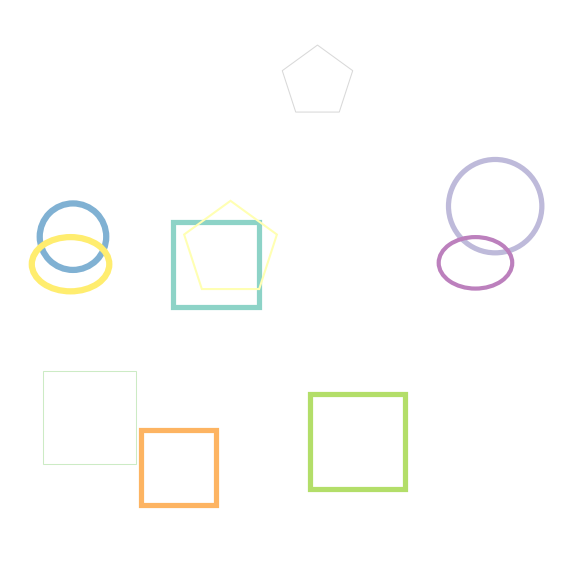[{"shape": "square", "thickness": 2.5, "radius": 0.37, "center": [0.374, 0.541]}, {"shape": "pentagon", "thickness": 1, "radius": 0.42, "center": [0.399, 0.567]}, {"shape": "circle", "thickness": 2.5, "radius": 0.4, "center": [0.857, 0.642]}, {"shape": "circle", "thickness": 3, "radius": 0.29, "center": [0.126, 0.589]}, {"shape": "square", "thickness": 2.5, "radius": 0.32, "center": [0.309, 0.19]}, {"shape": "square", "thickness": 2.5, "radius": 0.41, "center": [0.619, 0.234]}, {"shape": "pentagon", "thickness": 0.5, "radius": 0.32, "center": [0.55, 0.857]}, {"shape": "oval", "thickness": 2, "radius": 0.32, "center": [0.823, 0.544]}, {"shape": "square", "thickness": 0.5, "radius": 0.4, "center": [0.155, 0.277]}, {"shape": "oval", "thickness": 3, "radius": 0.34, "center": [0.122, 0.542]}]